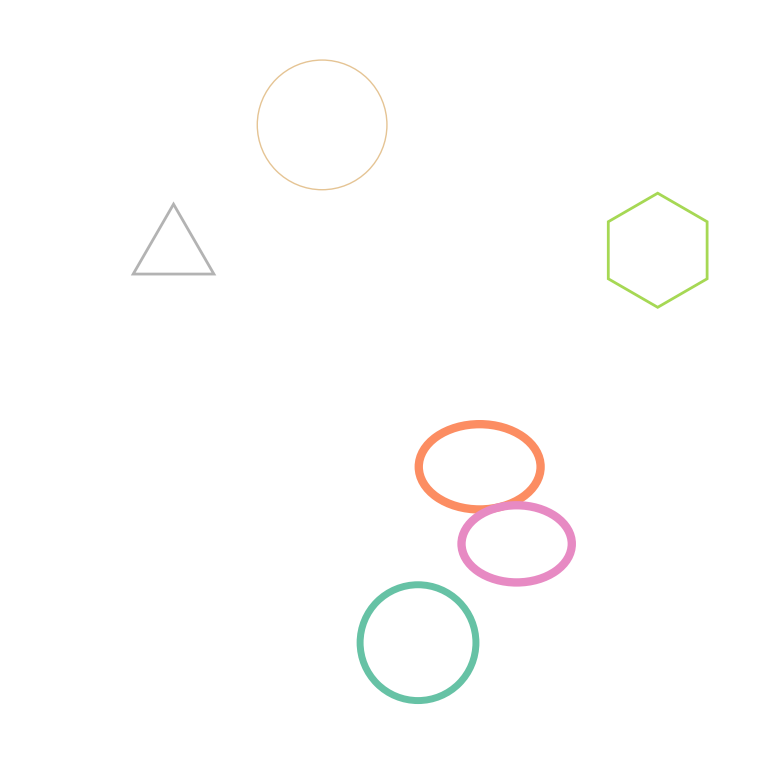[{"shape": "circle", "thickness": 2.5, "radius": 0.38, "center": [0.543, 0.165]}, {"shape": "oval", "thickness": 3, "radius": 0.4, "center": [0.623, 0.394]}, {"shape": "oval", "thickness": 3, "radius": 0.36, "center": [0.671, 0.294]}, {"shape": "hexagon", "thickness": 1, "radius": 0.37, "center": [0.854, 0.675]}, {"shape": "circle", "thickness": 0.5, "radius": 0.42, "center": [0.418, 0.838]}, {"shape": "triangle", "thickness": 1, "radius": 0.3, "center": [0.225, 0.674]}]